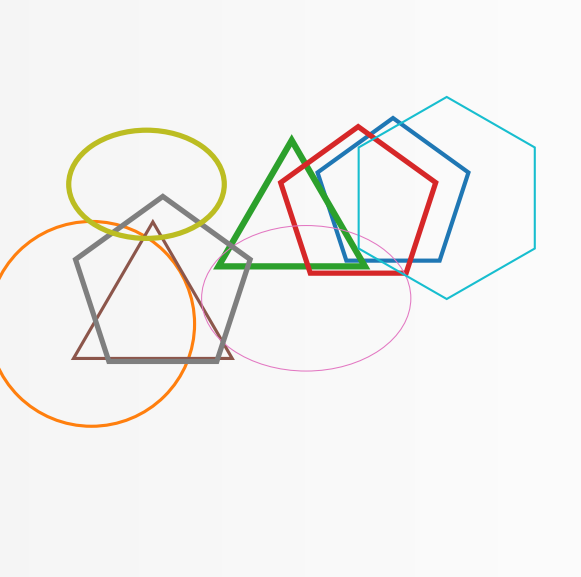[{"shape": "pentagon", "thickness": 2, "radius": 0.68, "center": [0.676, 0.658]}, {"shape": "circle", "thickness": 1.5, "radius": 0.89, "center": [0.157, 0.438]}, {"shape": "triangle", "thickness": 3, "radius": 0.73, "center": [0.502, 0.611]}, {"shape": "pentagon", "thickness": 2.5, "radius": 0.7, "center": [0.616, 0.64]}, {"shape": "triangle", "thickness": 1.5, "radius": 0.79, "center": [0.263, 0.457]}, {"shape": "oval", "thickness": 0.5, "radius": 0.9, "center": [0.527, 0.483]}, {"shape": "pentagon", "thickness": 2.5, "radius": 0.79, "center": [0.28, 0.501]}, {"shape": "oval", "thickness": 2.5, "radius": 0.67, "center": [0.252, 0.68]}, {"shape": "hexagon", "thickness": 1, "radius": 0.87, "center": [0.769, 0.656]}]